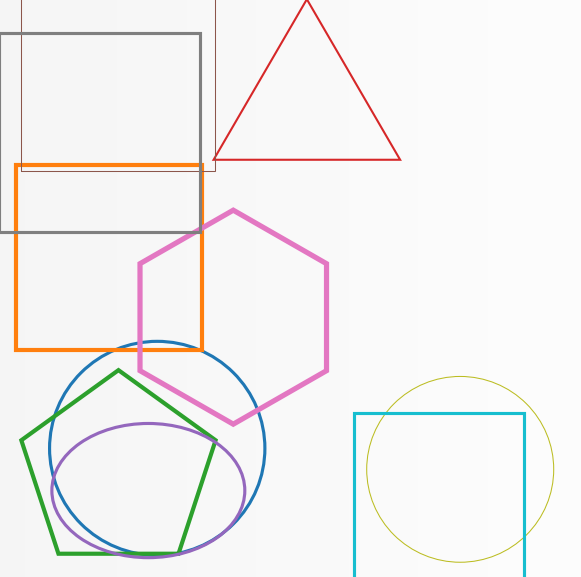[{"shape": "circle", "thickness": 1.5, "radius": 0.93, "center": [0.27, 0.223]}, {"shape": "square", "thickness": 2, "radius": 0.8, "center": [0.187, 0.554]}, {"shape": "pentagon", "thickness": 2, "radius": 0.88, "center": [0.204, 0.182]}, {"shape": "triangle", "thickness": 1, "radius": 0.93, "center": [0.528, 0.815]}, {"shape": "oval", "thickness": 1.5, "radius": 0.83, "center": [0.255, 0.15]}, {"shape": "square", "thickness": 0.5, "radius": 0.83, "center": [0.203, 0.871]}, {"shape": "hexagon", "thickness": 2.5, "radius": 0.93, "center": [0.401, 0.45]}, {"shape": "square", "thickness": 1.5, "radius": 0.86, "center": [0.171, 0.77]}, {"shape": "circle", "thickness": 0.5, "radius": 0.8, "center": [0.792, 0.186]}, {"shape": "square", "thickness": 1.5, "radius": 0.73, "center": [0.755, 0.137]}]